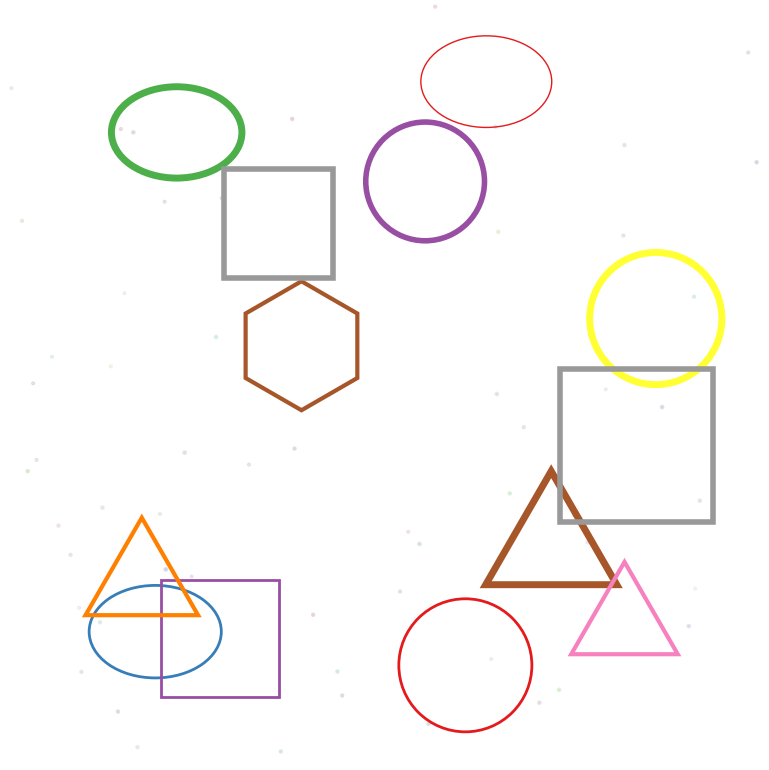[{"shape": "circle", "thickness": 1, "radius": 0.43, "center": [0.604, 0.136]}, {"shape": "oval", "thickness": 0.5, "radius": 0.42, "center": [0.632, 0.894]}, {"shape": "oval", "thickness": 1, "radius": 0.43, "center": [0.202, 0.18]}, {"shape": "oval", "thickness": 2.5, "radius": 0.42, "center": [0.229, 0.828]}, {"shape": "square", "thickness": 1, "radius": 0.38, "center": [0.285, 0.171]}, {"shape": "circle", "thickness": 2, "radius": 0.39, "center": [0.552, 0.764]}, {"shape": "triangle", "thickness": 1.5, "radius": 0.42, "center": [0.184, 0.243]}, {"shape": "circle", "thickness": 2.5, "radius": 0.43, "center": [0.852, 0.586]}, {"shape": "triangle", "thickness": 2.5, "radius": 0.49, "center": [0.716, 0.29]}, {"shape": "hexagon", "thickness": 1.5, "radius": 0.42, "center": [0.392, 0.551]}, {"shape": "triangle", "thickness": 1.5, "radius": 0.4, "center": [0.811, 0.19]}, {"shape": "square", "thickness": 2, "radius": 0.35, "center": [0.361, 0.71]}, {"shape": "square", "thickness": 2, "radius": 0.5, "center": [0.826, 0.421]}]